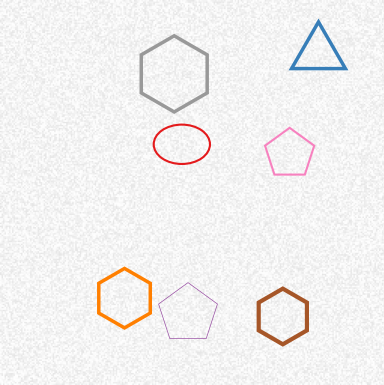[{"shape": "oval", "thickness": 1.5, "radius": 0.37, "center": [0.472, 0.625]}, {"shape": "triangle", "thickness": 2.5, "radius": 0.4, "center": [0.827, 0.862]}, {"shape": "pentagon", "thickness": 0.5, "radius": 0.4, "center": [0.488, 0.186]}, {"shape": "hexagon", "thickness": 2.5, "radius": 0.39, "center": [0.323, 0.226]}, {"shape": "hexagon", "thickness": 3, "radius": 0.36, "center": [0.735, 0.178]}, {"shape": "pentagon", "thickness": 1.5, "radius": 0.34, "center": [0.752, 0.601]}, {"shape": "hexagon", "thickness": 2.5, "radius": 0.49, "center": [0.453, 0.808]}]